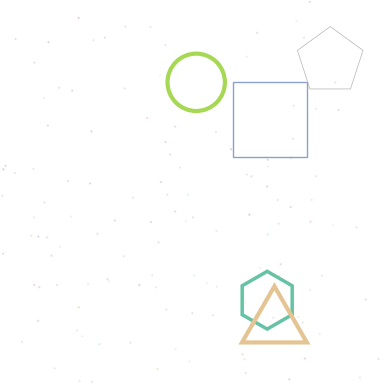[{"shape": "hexagon", "thickness": 2.5, "radius": 0.37, "center": [0.694, 0.22]}, {"shape": "square", "thickness": 1, "radius": 0.48, "center": [0.701, 0.69]}, {"shape": "circle", "thickness": 3, "radius": 0.37, "center": [0.51, 0.786]}, {"shape": "triangle", "thickness": 3, "radius": 0.49, "center": [0.713, 0.159]}, {"shape": "pentagon", "thickness": 0.5, "radius": 0.45, "center": [0.858, 0.841]}]